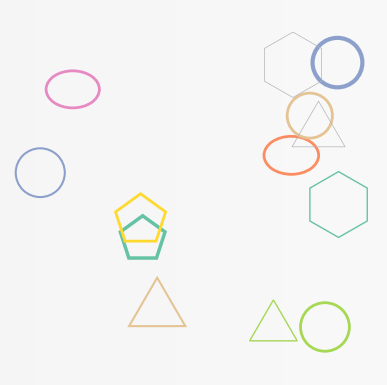[{"shape": "pentagon", "thickness": 2.5, "radius": 0.3, "center": [0.368, 0.379]}, {"shape": "hexagon", "thickness": 1, "radius": 0.43, "center": [0.874, 0.469]}, {"shape": "oval", "thickness": 2, "radius": 0.35, "center": [0.752, 0.597]}, {"shape": "circle", "thickness": 1.5, "radius": 0.32, "center": [0.104, 0.551]}, {"shape": "circle", "thickness": 3, "radius": 0.32, "center": [0.871, 0.837]}, {"shape": "oval", "thickness": 2, "radius": 0.34, "center": [0.188, 0.768]}, {"shape": "triangle", "thickness": 1, "radius": 0.35, "center": [0.706, 0.15]}, {"shape": "circle", "thickness": 2, "radius": 0.32, "center": [0.839, 0.151]}, {"shape": "pentagon", "thickness": 2, "radius": 0.34, "center": [0.363, 0.429]}, {"shape": "triangle", "thickness": 1.5, "radius": 0.42, "center": [0.406, 0.195]}, {"shape": "circle", "thickness": 2, "radius": 0.29, "center": [0.799, 0.7]}, {"shape": "hexagon", "thickness": 0.5, "radius": 0.42, "center": [0.756, 0.832]}, {"shape": "triangle", "thickness": 0.5, "radius": 0.4, "center": [0.822, 0.658]}]